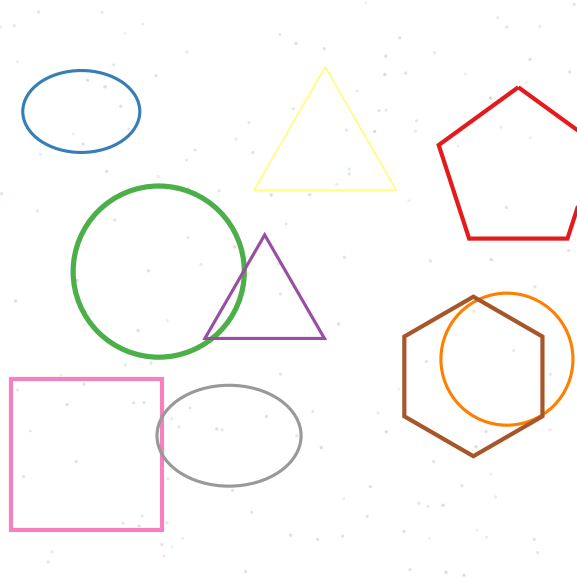[{"shape": "pentagon", "thickness": 2, "radius": 0.72, "center": [0.897, 0.703]}, {"shape": "oval", "thickness": 1.5, "radius": 0.51, "center": [0.141, 0.806]}, {"shape": "circle", "thickness": 2.5, "radius": 0.74, "center": [0.275, 0.529]}, {"shape": "triangle", "thickness": 1.5, "radius": 0.6, "center": [0.458, 0.473]}, {"shape": "circle", "thickness": 1.5, "radius": 0.57, "center": [0.878, 0.377]}, {"shape": "triangle", "thickness": 0.5, "radius": 0.71, "center": [0.563, 0.741]}, {"shape": "hexagon", "thickness": 2, "radius": 0.69, "center": [0.82, 0.347]}, {"shape": "square", "thickness": 2, "radius": 0.65, "center": [0.149, 0.213]}, {"shape": "oval", "thickness": 1.5, "radius": 0.62, "center": [0.397, 0.245]}]